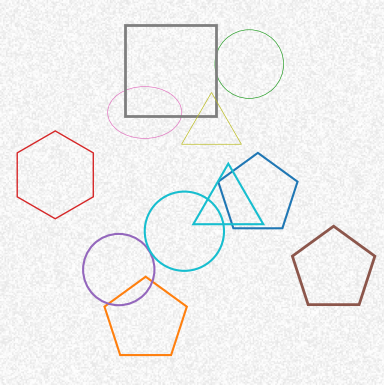[{"shape": "pentagon", "thickness": 1.5, "radius": 0.54, "center": [0.67, 0.495]}, {"shape": "pentagon", "thickness": 1.5, "radius": 0.56, "center": [0.378, 0.169]}, {"shape": "circle", "thickness": 0.5, "radius": 0.45, "center": [0.647, 0.834]}, {"shape": "hexagon", "thickness": 1, "radius": 0.57, "center": [0.144, 0.546]}, {"shape": "circle", "thickness": 1.5, "radius": 0.46, "center": [0.309, 0.3]}, {"shape": "pentagon", "thickness": 2, "radius": 0.56, "center": [0.867, 0.3]}, {"shape": "oval", "thickness": 0.5, "radius": 0.48, "center": [0.376, 0.708]}, {"shape": "square", "thickness": 2, "radius": 0.59, "center": [0.442, 0.817]}, {"shape": "triangle", "thickness": 0.5, "radius": 0.45, "center": [0.549, 0.67]}, {"shape": "triangle", "thickness": 1.5, "radius": 0.52, "center": [0.593, 0.47]}, {"shape": "circle", "thickness": 1.5, "radius": 0.51, "center": [0.479, 0.399]}]